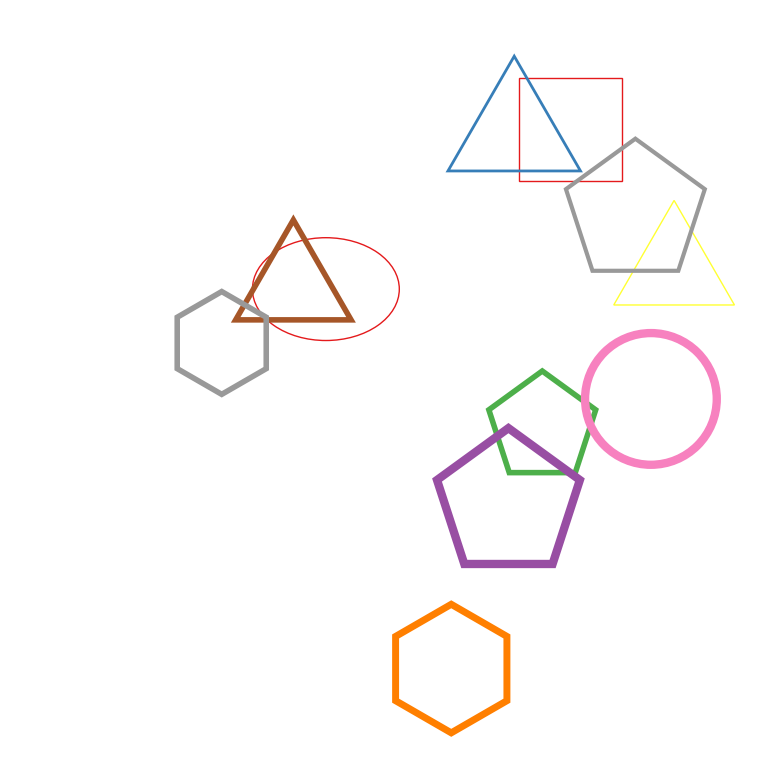[{"shape": "oval", "thickness": 0.5, "radius": 0.48, "center": [0.423, 0.625]}, {"shape": "square", "thickness": 0.5, "radius": 0.34, "center": [0.741, 0.832]}, {"shape": "triangle", "thickness": 1, "radius": 0.5, "center": [0.668, 0.828]}, {"shape": "pentagon", "thickness": 2, "radius": 0.36, "center": [0.704, 0.445]}, {"shape": "pentagon", "thickness": 3, "radius": 0.49, "center": [0.66, 0.346]}, {"shape": "hexagon", "thickness": 2.5, "radius": 0.42, "center": [0.586, 0.132]}, {"shape": "triangle", "thickness": 0.5, "radius": 0.45, "center": [0.875, 0.649]}, {"shape": "triangle", "thickness": 2, "radius": 0.43, "center": [0.381, 0.628]}, {"shape": "circle", "thickness": 3, "radius": 0.43, "center": [0.845, 0.482]}, {"shape": "hexagon", "thickness": 2, "radius": 0.33, "center": [0.288, 0.555]}, {"shape": "pentagon", "thickness": 1.5, "radius": 0.47, "center": [0.825, 0.725]}]